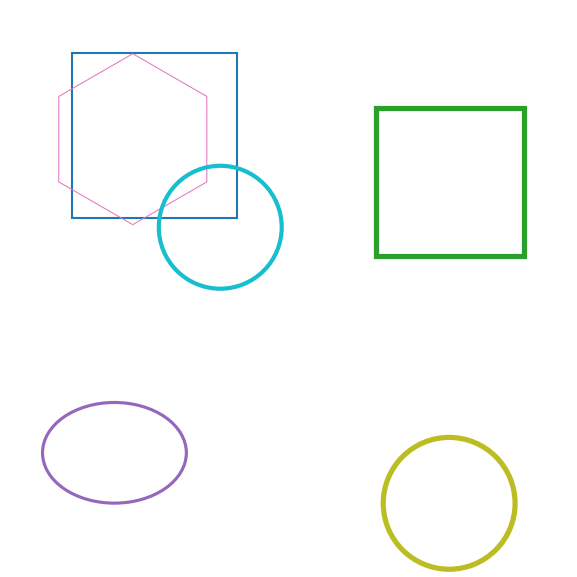[{"shape": "square", "thickness": 1, "radius": 0.71, "center": [0.268, 0.764]}, {"shape": "square", "thickness": 2.5, "radius": 0.64, "center": [0.779, 0.684]}, {"shape": "oval", "thickness": 1.5, "radius": 0.62, "center": [0.198, 0.215]}, {"shape": "hexagon", "thickness": 0.5, "radius": 0.74, "center": [0.23, 0.758]}, {"shape": "circle", "thickness": 2.5, "radius": 0.57, "center": [0.778, 0.128]}, {"shape": "circle", "thickness": 2, "radius": 0.53, "center": [0.381, 0.606]}]